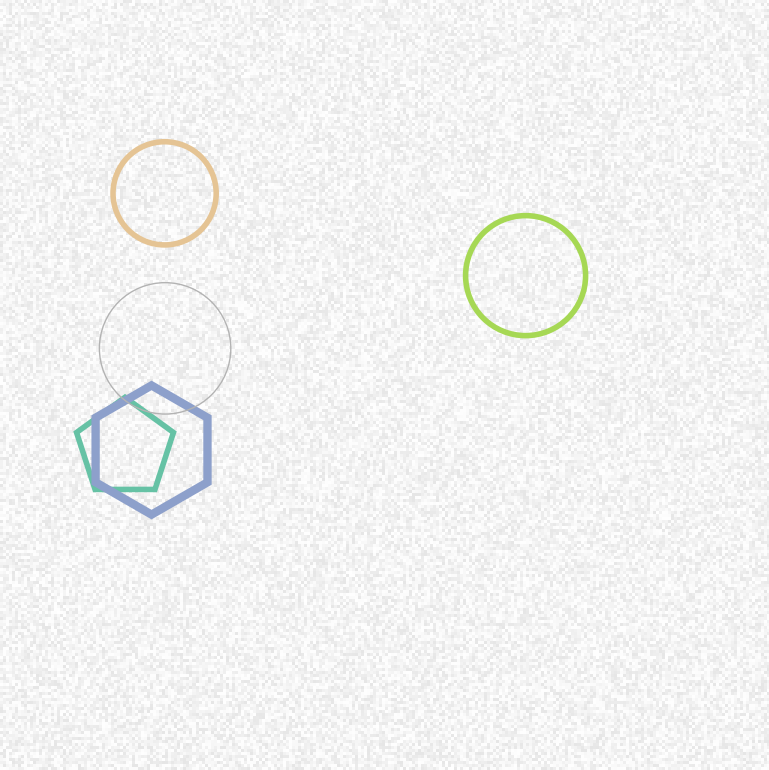[{"shape": "pentagon", "thickness": 2, "radius": 0.33, "center": [0.162, 0.418]}, {"shape": "hexagon", "thickness": 3, "radius": 0.42, "center": [0.197, 0.416]}, {"shape": "circle", "thickness": 2, "radius": 0.39, "center": [0.683, 0.642]}, {"shape": "circle", "thickness": 2, "radius": 0.33, "center": [0.214, 0.749]}, {"shape": "circle", "thickness": 0.5, "radius": 0.43, "center": [0.214, 0.548]}]